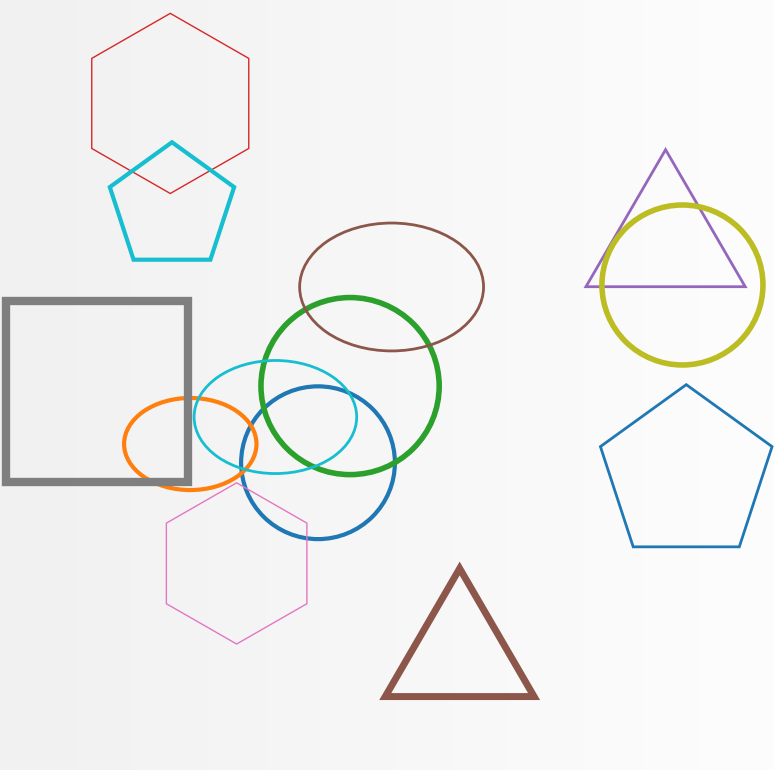[{"shape": "circle", "thickness": 1.5, "radius": 0.5, "center": [0.41, 0.399]}, {"shape": "pentagon", "thickness": 1, "radius": 0.58, "center": [0.885, 0.384]}, {"shape": "oval", "thickness": 1.5, "radius": 0.43, "center": [0.246, 0.423]}, {"shape": "circle", "thickness": 2, "radius": 0.57, "center": [0.452, 0.499]}, {"shape": "hexagon", "thickness": 0.5, "radius": 0.58, "center": [0.22, 0.866]}, {"shape": "triangle", "thickness": 1, "radius": 0.59, "center": [0.859, 0.687]}, {"shape": "triangle", "thickness": 2.5, "radius": 0.55, "center": [0.593, 0.151]}, {"shape": "oval", "thickness": 1, "radius": 0.59, "center": [0.505, 0.627]}, {"shape": "hexagon", "thickness": 0.5, "radius": 0.52, "center": [0.305, 0.268]}, {"shape": "square", "thickness": 3, "radius": 0.59, "center": [0.125, 0.491]}, {"shape": "circle", "thickness": 2, "radius": 0.52, "center": [0.881, 0.63]}, {"shape": "oval", "thickness": 1, "radius": 0.52, "center": [0.355, 0.458]}, {"shape": "pentagon", "thickness": 1.5, "radius": 0.42, "center": [0.222, 0.731]}]